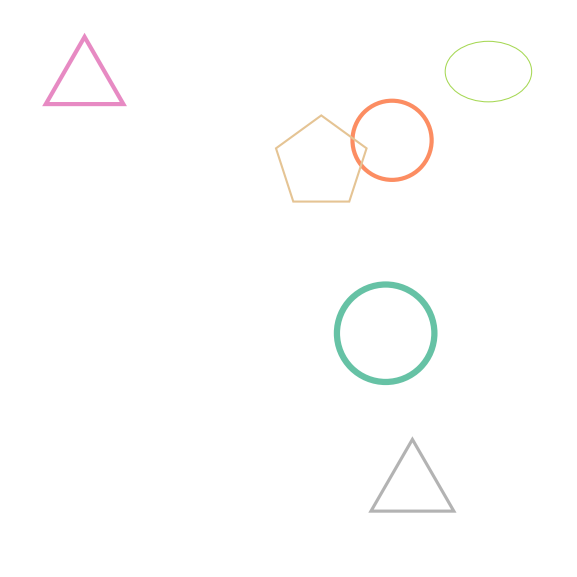[{"shape": "circle", "thickness": 3, "radius": 0.42, "center": [0.668, 0.422]}, {"shape": "circle", "thickness": 2, "radius": 0.34, "center": [0.679, 0.756]}, {"shape": "triangle", "thickness": 2, "radius": 0.39, "center": [0.146, 0.858]}, {"shape": "oval", "thickness": 0.5, "radius": 0.37, "center": [0.846, 0.875]}, {"shape": "pentagon", "thickness": 1, "radius": 0.41, "center": [0.556, 0.717]}, {"shape": "triangle", "thickness": 1.5, "radius": 0.41, "center": [0.714, 0.155]}]